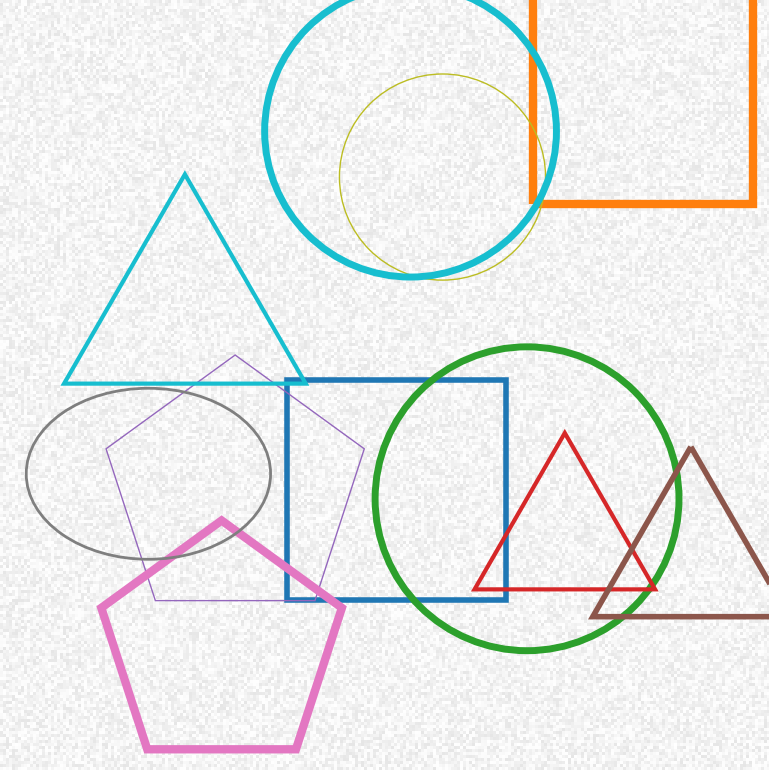[{"shape": "square", "thickness": 2, "radius": 0.71, "center": [0.515, 0.364]}, {"shape": "square", "thickness": 3, "radius": 0.71, "center": [0.835, 0.877]}, {"shape": "circle", "thickness": 2.5, "radius": 0.99, "center": [0.684, 0.352]}, {"shape": "triangle", "thickness": 1.5, "radius": 0.68, "center": [0.734, 0.302]}, {"shape": "pentagon", "thickness": 0.5, "radius": 0.88, "center": [0.305, 0.363]}, {"shape": "triangle", "thickness": 2, "radius": 0.74, "center": [0.897, 0.273]}, {"shape": "pentagon", "thickness": 3, "radius": 0.82, "center": [0.288, 0.16]}, {"shape": "oval", "thickness": 1, "radius": 0.79, "center": [0.193, 0.385]}, {"shape": "circle", "thickness": 0.5, "radius": 0.67, "center": [0.575, 0.77]}, {"shape": "circle", "thickness": 2.5, "radius": 0.95, "center": [0.533, 0.83]}, {"shape": "triangle", "thickness": 1.5, "radius": 0.91, "center": [0.24, 0.592]}]